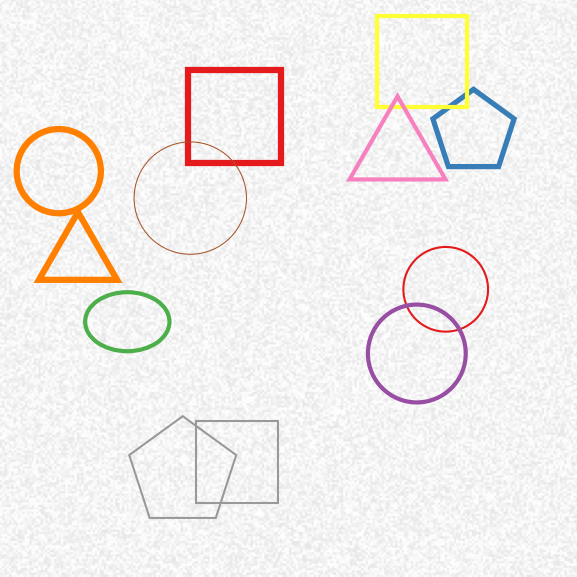[{"shape": "square", "thickness": 3, "radius": 0.4, "center": [0.406, 0.797]}, {"shape": "circle", "thickness": 1, "radius": 0.37, "center": [0.772, 0.498]}, {"shape": "pentagon", "thickness": 2.5, "radius": 0.37, "center": [0.82, 0.77]}, {"shape": "oval", "thickness": 2, "radius": 0.37, "center": [0.22, 0.442]}, {"shape": "circle", "thickness": 2, "radius": 0.42, "center": [0.722, 0.387]}, {"shape": "triangle", "thickness": 3, "radius": 0.39, "center": [0.135, 0.554]}, {"shape": "circle", "thickness": 3, "radius": 0.36, "center": [0.102, 0.703]}, {"shape": "square", "thickness": 2, "radius": 0.39, "center": [0.731, 0.893]}, {"shape": "circle", "thickness": 0.5, "radius": 0.49, "center": [0.329, 0.656]}, {"shape": "triangle", "thickness": 2, "radius": 0.48, "center": [0.688, 0.736]}, {"shape": "pentagon", "thickness": 1, "radius": 0.49, "center": [0.316, 0.181]}, {"shape": "square", "thickness": 1, "radius": 0.36, "center": [0.41, 0.199]}]